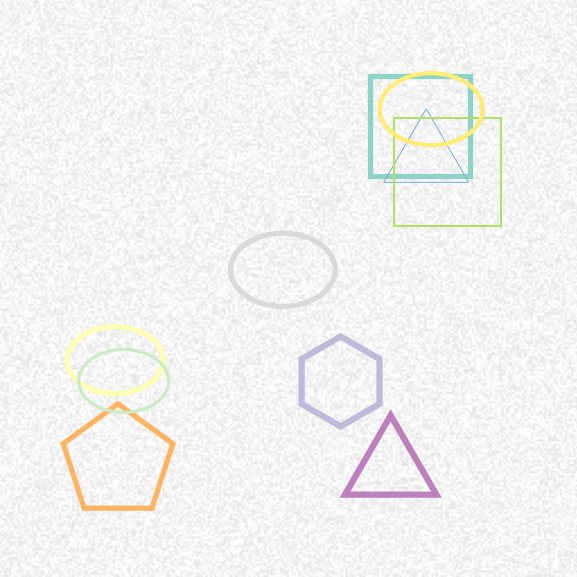[{"shape": "square", "thickness": 2.5, "radius": 0.43, "center": [0.727, 0.78]}, {"shape": "oval", "thickness": 2.5, "radius": 0.41, "center": [0.2, 0.375]}, {"shape": "hexagon", "thickness": 3, "radius": 0.39, "center": [0.59, 0.339]}, {"shape": "triangle", "thickness": 0.5, "radius": 0.42, "center": [0.738, 0.726]}, {"shape": "pentagon", "thickness": 2.5, "radius": 0.5, "center": [0.204, 0.2]}, {"shape": "square", "thickness": 1, "radius": 0.47, "center": [0.775, 0.701]}, {"shape": "oval", "thickness": 2.5, "radius": 0.45, "center": [0.49, 0.532]}, {"shape": "triangle", "thickness": 3, "radius": 0.46, "center": [0.676, 0.188]}, {"shape": "oval", "thickness": 1.5, "radius": 0.39, "center": [0.214, 0.34]}, {"shape": "oval", "thickness": 2, "radius": 0.45, "center": [0.747, 0.81]}]